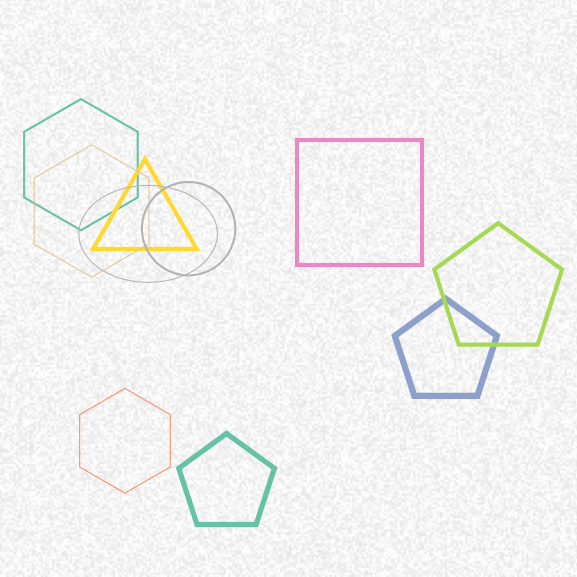[{"shape": "pentagon", "thickness": 2.5, "radius": 0.44, "center": [0.392, 0.161]}, {"shape": "hexagon", "thickness": 1, "radius": 0.57, "center": [0.14, 0.714]}, {"shape": "hexagon", "thickness": 0.5, "radius": 0.45, "center": [0.216, 0.236]}, {"shape": "pentagon", "thickness": 3, "radius": 0.46, "center": [0.772, 0.389]}, {"shape": "square", "thickness": 2, "radius": 0.54, "center": [0.623, 0.649]}, {"shape": "pentagon", "thickness": 2, "radius": 0.58, "center": [0.863, 0.496]}, {"shape": "triangle", "thickness": 2, "radius": 0.52, "center": [0.251, 0.62]}, {"shape": "hexagon", "thickness": 0.5, "radius": 0.57, "center": [0.159, 0.634]}, {"shape": "oval", "thickness": 0.5, "radius": 0.6, "center": [0.257, 0.594]}, {"shape": "circle", "thickness": 1, "radius": 0.4, "center": [0.327, 0.603]}]